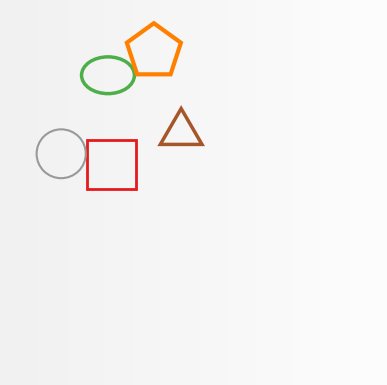[{"shape": "square", "thickness": 2, "radius": 0.32, "center": [0.288, 0.573]}, {"shape": "oval", "thickness": 2.5, "radius": 0.34, "center": [0.279, 0.805]}, {"shape": "pentagon", "thickness": 3, "radius": 0.37, "center": [0.397, 0.866]}, {"shape": "triangle", "thickness": 2.5, "radius": 0.31, "center": [0.467, 0.656]}, {"shape": "circle", "thickness": 1.5, "radius": 0.32, "center": [0.158, 0.601]}]